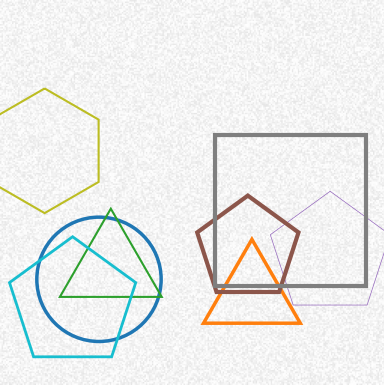[{"shape": "circle", "thickness": 2.5, "radius": 0.81, "center": [0.257, 0.274]}, {"shape": "triangle", "thickness": 2.5, "radius": 0.73, "center": [0.654, 0.233]}, {"shape": "triangle", "thickness": 1.5, "radius": 0.76, "center": [0.288, 0.305]}, {"shape": "pentagon", "thickness": 0.5, "radius": 0.82, "center": [0.857, 0.34]}, {"shape": "pentagon", "thickness": 3, "radius": 0.69, "center": [0.644, 0.354]}, {"shape": "square", "thickness": 3, "radius": 0.98, "center": [0.755, 0.453]}, {"shape": "hexagon", "thickness": 1.5, "radius": 0.81, "center": [0.116, 0.608]}, {"shape": "pentagon", "thickness": 2, "radius": 0.86, "center": [0.189, 0.213]}]